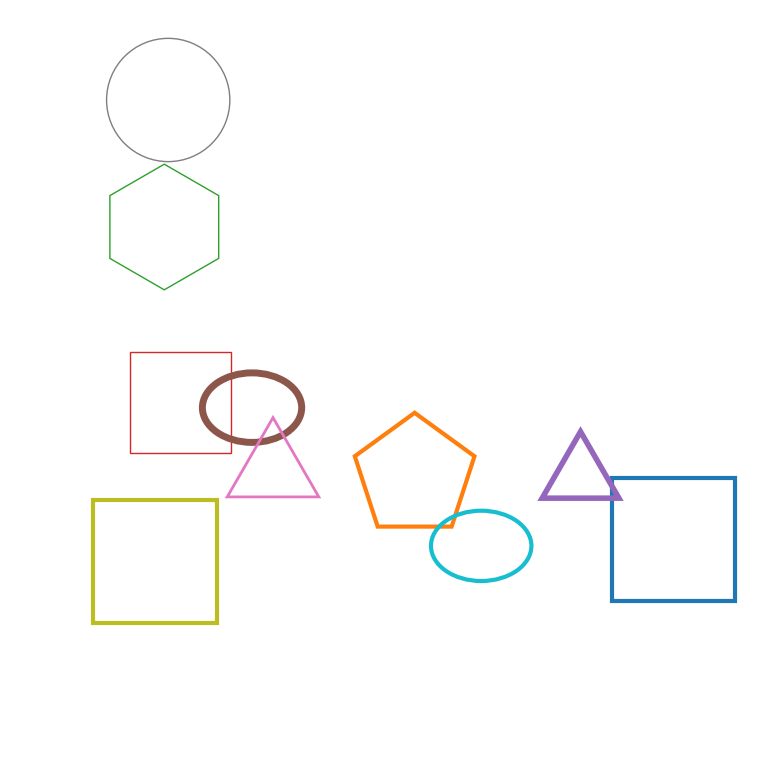[{"shape": "square", "thickness": 1.5, "radius": 0.4, "center": [0.875, 0.299]}, {"shape": "pentagon", "thickness": 1.5, "radius": 0.41, "center": [0.539, 0.382]}, {"shape": "hexagon", "thickness": 0.5, "radius": 0.41, "center": [0.213, 0.705]}, {"shape": "square", "thickness": 0.5, "radius": 0.33, "center": [0.234, 0.477]}, {"shape": "triangle", "thickness": 2, "radius": 0.29, "center": [0.754, 0.382]}, {"shape": "oval", "thickness": 2.5, "radius": 0.32, "center": [0.327, 0.471]}, {"shape": "triangle", "thickness": 1, "radius": 0.34, "center": [0.355, 0.389]}, {"shape": "circle", "thickness": 0.5, "radius": 0.4, "center": [0.218, 0.87]}, {"shape": "square", "thickness": 1.5, "radius": 0.4, "center": [0.201, 0.271]}, {"shape": "oval", "thickness": 1.5, "radius": 0.33, "center": [0.625, 0.291]}]